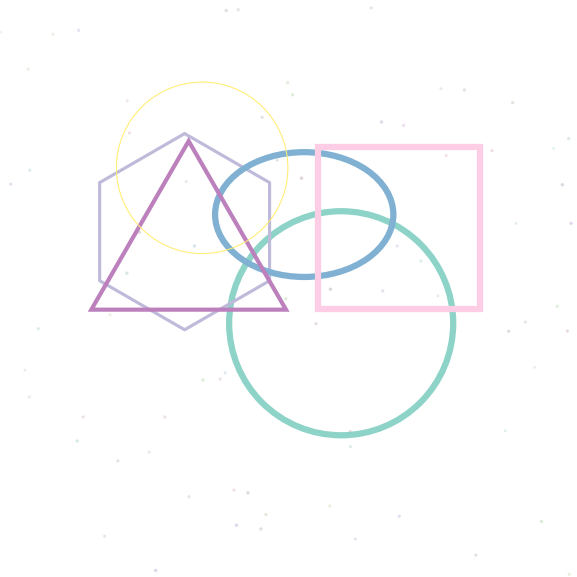[{"shape": "circle", "thickness": 3, "radius": 0.97, "center": [0.591, 0.439]}, {"shape": "hexagon", "thickness": 1.5, "radius": 0.85, "center": [0.32, 0.598]}, {"shape": "oval", "thickness": 3, "radius": 0.77, "center": [0.527, 0.628]}, {"shape": "square", "thickness": 3, "radius": 0.7, "center": [0.69, 0.605]}, {"shape": "triangle", "thickness": 2, "radius": 0.97, "center": [0.327, 0.56]}, {"shape": "circle", "thickness": 0.5, "radius": 0.74, "center": [0.35, 0.709]}]